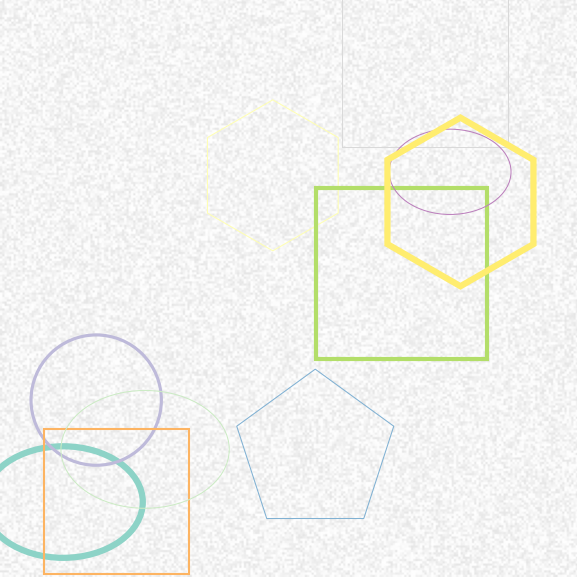[{"shape": "oval", "thickness": 3, "radius": 0.69, "center": [0.109, 0.13]}, {"shape": "hexagon", "thickness": 0.5, "radius": 0.65, "center": [0.472, 0.696]}, {"shape": "circle", "thickness": 1.5, "radius": 0.56, "center": [0.167, 0.306]}, {"shape": "pentagon", "thickness": 0.5, "radius": 0.71, "center": [0.546, 0.217]}, {"shape": "square", "thickness": 1, "radius": 0.63, "center": [0.202, 0.13]}, {"shape": "square", "thickness": 2, "radius": 0.74, "center": [0.696, 0.526]}, {"shape": "square", "thickness": 0.5, "radius": 0.72, "center": [0.736, 0.888]}, {"shape": "oval", "thickness": 0.5, "radius": 0.53, "center": [0.779, 0.702]}, {"shape": "oval", "thickness": 0.5, "radius": 0.73, "center": [0.251, 0.221]}, {"shape": "hexagon", "thickness": 3, "radius": 0.73, "center": [0.797, 0.649]}]